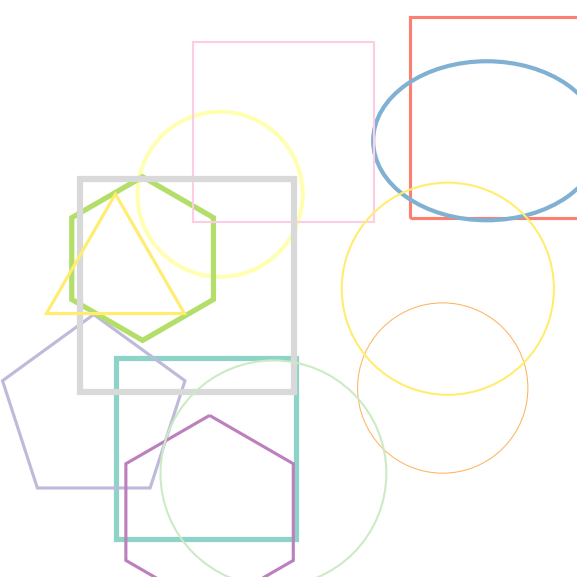[{"shape": "square", "thickness": 2.5, "radius": 0.78, "center": [0.357, 0.222]}, {"shape": "circle", "thickness": 2, "radius": 0.71, "center": [0.381, 0.663]}, {"shape": "pentagon", "thickness": 1.5, "radius": 0.83, "center": [0.162, 0.289]}, {"shape": "square", "thickness": 1.5, "radius": 0.87, "center": [0.885, 0.795]}, {"shape": "oval", "thickness": 2, "radius": 0.98, "center": [0.843, 0.755]}, {"shape": "circle", "thickness": 0.5, "radius": 0.74, "center": [0.767, 0.327]}, {"shape": "hexagon", "thickness": 2.5, "radius": 0.71, "center": [0.247, 0.551]}, {"shape": "square", "thickness": 1, "radius": 0.78, "center": [0.491, 0.771]}, {"shape": "square", "thickness": 3, "radius": 0.92, "center": [0.324, 0.505]}, {"shape": "hexagon", "thickness": 1.5, "radius": 0.84, "center": [0.363, 0.112]}, {"shape": "circle", "thickness": 1, "radius": 0.98, "center": [0.473, 0.179]}, {"shape": "triangle", "thickness": 1.5, "radius": 0.69, "center": [0.2, 0.525]}, {"shape": "circle", "thickness": 1, "radius": 0.92, "center": [0.775, 0.499]}]